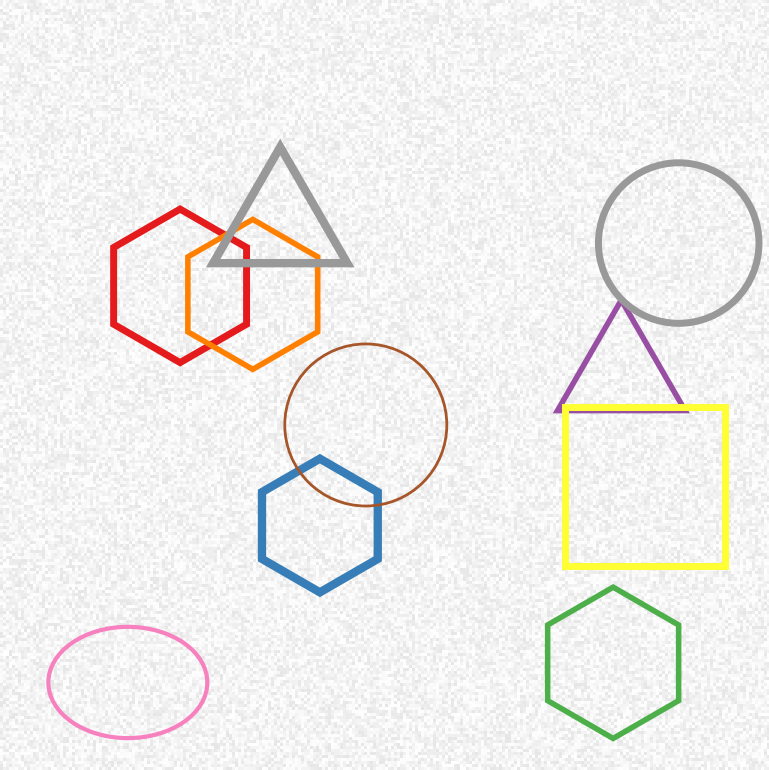[{"shape": "hexagon", "thickness": 2.5, "radius": 0.5, "center": [0.234, 0.629]}, {"shape": "hexagon", "thickness": 3, "radius": 0.43, "center": [0.415, 0.318]}, {"shape": "hexagon", "thickness": 2, "radius": 0.49, "center": [0.796, 0.139]}, {"shape": "triangle", "thickness": 2, "radius": 0.48, "center": [0.807, 0.515]}, {"shape": "hexagon", "thickness": 2, "radius": 0.49, "center": [0.328, 0.618]}, {"shape": "square", "thickness": 2.5, "radius": 0.52, "center": [0.838, 0.368]}, {"shape": "circle", "thickness": 1, "radius": 0.53, "center": [0.475, 0.448]}, {"shape": "oval", "thickness": 1.5, "radius": 0.52, "center": [0.166, 0.114]}, {"shape": "circle", "thickness": 2.5, "radius": 0.52, "center": [0.881, 0.684]}, {"shape": "triangle", "thickness": 3, "radius": 0.5, "center": [0.364, 0.709]}]